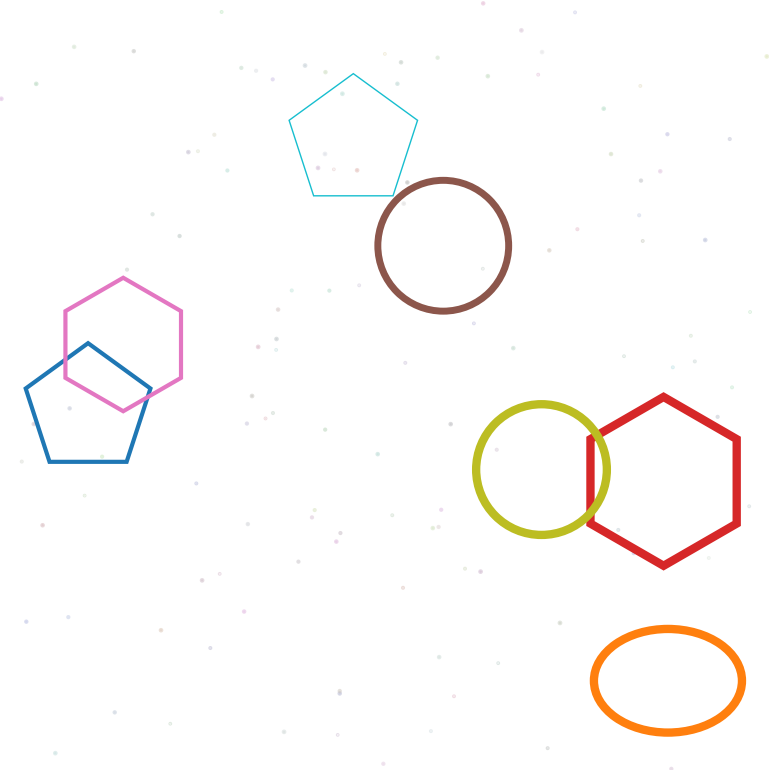[{"shape": "pentagon", "thickness": 1.5, "radius": 0.43, "center": [0.114, 0.469]}, {"shape": "oval", "thickness": 3, "radius": 0.48, "center": [0.867, 0.116]}, {"shape": "hexagon", "thickness": 3, "radius": 0.55, "center": [0.862, 0.375]}, {"shape": "circle", "thickness": 2.5, "radius": 0.42, "center": [0.576, 0.681]}, {"shape": "hexagon", "thickness": 1.5, "radius": 0.43, "center": [0.16, 0.553]}, {"shape": "circle", "thickness": 3, "radius": 0.42, "center": [0.703, 0.39]}, {"shape": "pentagon", "thickness": 0.5, "radius": 0.44, "center": [0.459, 0.817]}]